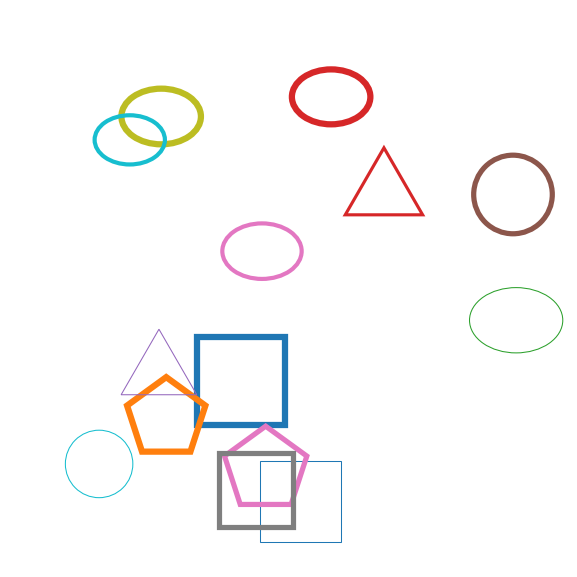[{"shape": "square", "thickness": 3, "radius": 0.38, "center": [0.417, 0.34]}, {"shape": "square", "thickness": 0.5, "radius": 0.35, "center": [0.52, 0.13]}, {"shape": "pentagon", "thickness": 3, "radius": 0.36, "center": [0.288, 0.275]}, {"shape": "oval", "thickness": 0.5, "radius": 0.4, "center": [0.894, 0.445]}, {"shape": "oval", "thickness": 3, "radius": 0.34, "center": [0.573, 0.831]}, {"shape": "triangle", "thickness": 1.5, "radius": 0.39, "center": [0.665, 0.666]}, {"shape": "triangle", "thickness": 0.5, "radius": 0.38, "center": [0.275, 0.353]}, {"shape": "circle", "thickness": 2.5, "radius": 0.34, "center": [0.888, 0.662]}, {"shape": "pentagon", "thickness": 2.5, "radius": 0.37, "center": [0.46, 0.186]}, {"shape": "oval", "thickness": 2, "radius": 0.34, "center": [0.454, 0.564]}, {"shape": "square", "thickness": 2.5, "radius": 0.32, "center": [0.444, 0.151]}, {"shape": "oval", "thickness": 3, "radius": 0.34, "center": [0.279, 0.797]}, {"shape": "circle", "thickness": 0.5, "radius": 0.29, "center": [0.172, 0.196]}, {"shape": "oval", "thickness": 2, "radius": 0.3, "center": [0.225, 0.757]}]